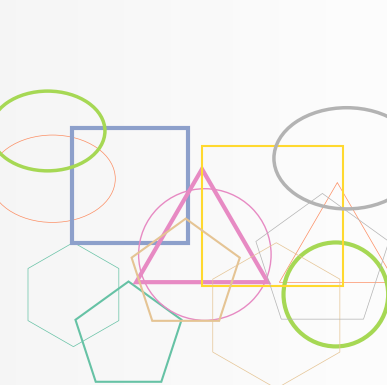[{"shape": "hexagon", "thickness": 0.5, "radius": 0.68, "center": [0.189, 0.235]}, {"shape": "pentagon", "thickness": 1.5, "radius": 0.72, "center": [0.332, 0.125]}, {"shape": "oval", "thickness": 0.5, "radius": 0.81, "center": [0.135, 0.536]}, {"shape": "triangle", "thickness": 0.5, "radius": 0.86, "center": [0.87, 0.353]}, {"shape": "square", "thickness": 3, "radius": 0.75, "center": [0.335, 0.518]}, {"shape": "triangle", "thickness": 3, "radius": 0.98, "center": [0.521, 0.365]}, {"shape": "circle", "thickness": 1, "radius": 0.85, "center": [0.529, 0.339]}, {"shape": "oval", "thickness": 2.5, "radius": 0.74, "center": [0.123, 0.66]}, {"shape": "circle", "thickness": 3, "radius": 0.68, "center": [0.867, 0.235]}, {"shape": "square", "thickness": 1.5, "radius": 0.91, "center": [0.703, 0.439]}, {"shape": "pentagon", "thickness": 1.5, "radius": 0.73, "center": [0.479, 0.285]}, {"shape": "hexagon", "thickness": 0.5, "radius": 0.95, "center": [0.713, 0.18]}, {"shape": "pentagon", "thickness": 0.5, "radius": 0.9, "center": [0.832, 0.317]}, {"shape": "oval", "thickness": 2.5, "radius": 0.94, "center": [0.895, 0.589]}]